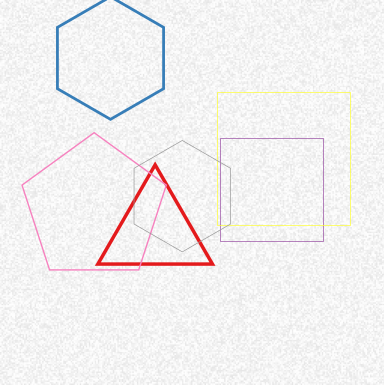[{"shape": "triangle", "thickness": 2.5, "radius": 0.86, "center": [0.403, 0.4]}, {"shape": "hexagon", "thickness": 2, "radius": 0.8, "center": [0.287, 0.849]}, {"shape": "square", "thickness": 0.5, "radius": 0.67, "center": [0.705, 0.508]}, {"shape": "square", "thickness": 0.5, "radius": 0.87, "center": [0.736, 0.589]}, {"shape": "pentagon", "thickness": 1, "radius": 0.99, "center": [0.245, 0.458]}, {"shape": "hexagon", "thickness": 0.5, "radius": 0.72, "center": [0.473, 0.49]}]